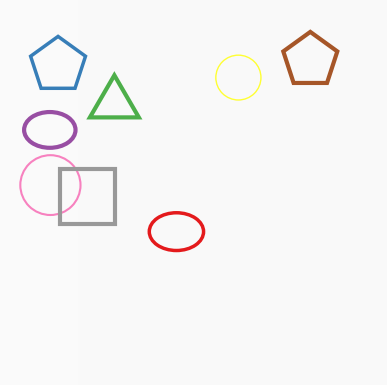[{"shape": "oval", "thickness": 2.5, "radius": 0.35, "center": [0.455, 0.398]}, {"shape": "pentagon", "thickness": 2.5, "radius": 0.37, "center": [0.15, 0.831]}, {"shape": "triangle", "thickness": 3, "radius": 0.36, "center": [0.295, 0.732]}, {"shape": "oval", "thickness": 3, "radius": 0.33, "center": [0.129, 0.663]}, {"shape": "circle", "thickness": 1, "radius": 0.29, "center": [0.615, 0.799]}, {"shape": "pentagon", "thickness": 3, "radius": 0.37, "center": [0.801, 0.844]}, {"shape": "circle", "thickness": 1.5, "radius": 0.39, "center": [0.13, 0.519]}, {"shape": "square", "thickness": 3, "radius": 0.35, "center": [0.226, 0.489]}]